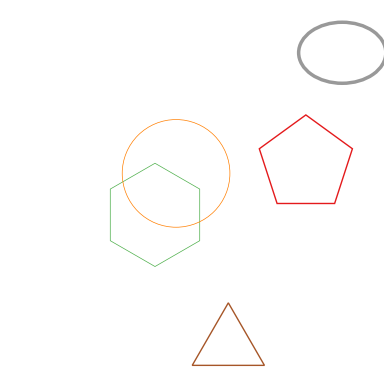[{"shape": "pentagon", "thickness": 1, "radius": 0.64, "center": [0.794, 0.574]}, {"shape": "hexagon", "thickness": 0.5, "radius": 0.67, "center": [0.403, 0.442]}, {"shape": "circle", "thickness": 0.5, "radius": 0.7, "center": [0.457, 0.55]}, {"shape": "triangle", "thickness": 1, "radius": 0.54, "center": [0.593, 0.105]}, {"shape": "oval", "thickness": 2.5, "radius": 0.57, "center": [0.889, 0.863]}]